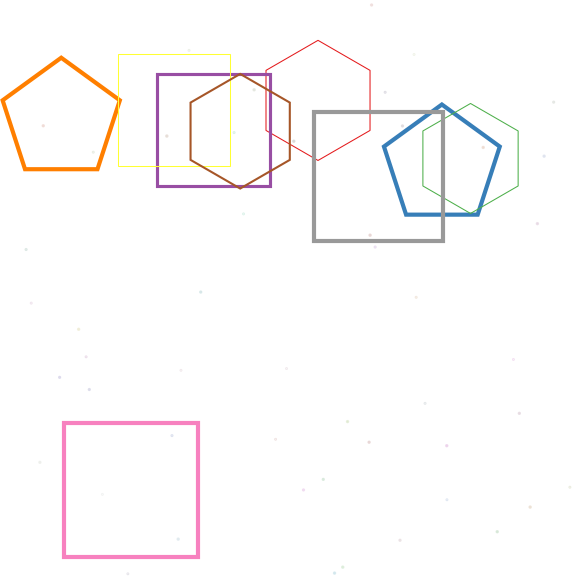[{"shape": "hexagon", "thickness": 0.5, "radius": 0.52, "center": [0.551, 0.825]}, {"shape": "pentagon", "thickness": 2, "radius": 0.53, "center": [0.765, 0.713]}, {"shape": "hexagon", "thickness": 0.5, "radius": 0.48, "center": [0.815, 0.725]}, {"shape": "square", "thickness": 1.5, "radius": 0.49, "center": [0.369, 0.774]}, {"shape": "pentagon", "thickness": 2, "radius": 0.53, "center": [0.106, 0.792]}, {"shape": "square", "thickness": 0.5, "radius": 0.49, "center": [0.302, 0.809]}, {"shape": "hexagon", "thickness": 1, "radius": 0.5, "center": [0.416, 0.772]}, {"shape": "square", "thickness": 2, "radius": 0.58, "center": [0.227, 0.151]}, {"shape": "square", "thickness": 2, "radius": 0.56, "center": [0.655, 0.694]}]